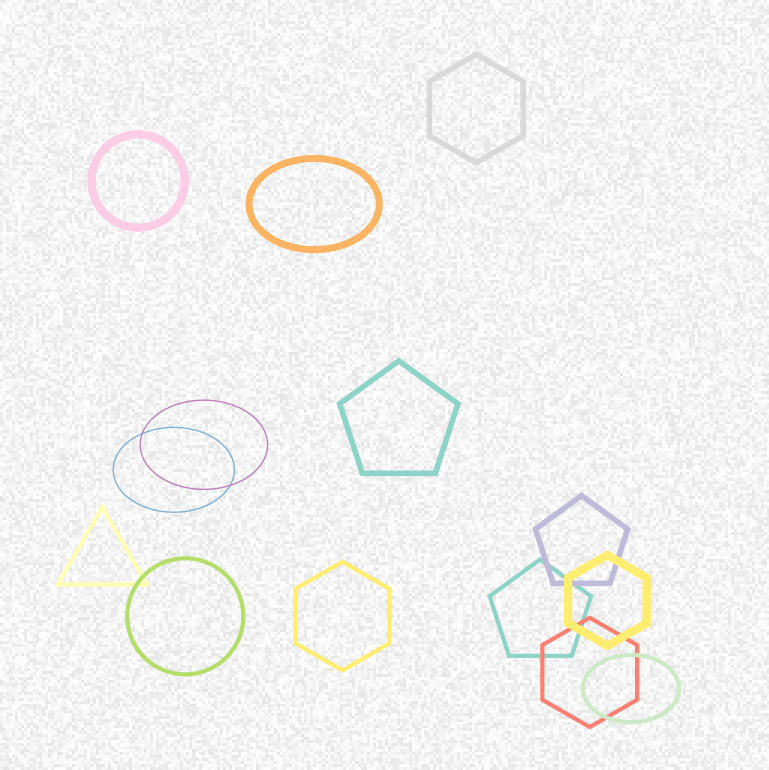[{"shape": "pentagon", "thickness": 1.5, "radius": 0.35, "center": [0.702, 0.204]}, {"shape": "pentagon", "thickness": 2, "radius": 0.4, "center": [0.518, 0.451]}, {"shape": "triangle", "thickness": 1.5, "radius": 0.33, "center": [0.133, 0.274]}, {"shape": "pentagon", "thickness": 2, "radius": 0.31, "center": [0.755, 0.293]}, {"shape": "hexagon", "thickness": 1.5, "radius": 0.36, "center": [0.766, 0.127]}, {"shape": "oval", "thickness": 0.5, "radius": 0.39, "center": [0.226, 0.39]}, {"shape": "oval", "thickness": 2.5, "radius": 0.42, "center": [0.408, 0.735]}, {"shape": "circle", "thickness": 1.5, "radius": 0.38, "center": [0.241, 0.2]}, {"shape": "circle", "thickness": 3, "radius": 0.3, "center": [0.179, 0.765]}, {"shape": "hexagon", "thickness": 2, "radius": 0.35, "center": [0.619, 0.859]}, {"shape": "oval", "thickness": 0.5, "radius": 0.41, "center": [0.265, 0.422]}, {"shape": "oval", "thickness": 1.5, "radius": 0.31, "center": [0.819, 0.106]}, {"shape": "hexagon", "thickness": 3, "radius": 0.29, "center": [0.789, 0.22]}, {"shape": "hexagon", "thickness": 1.5, "radius": 0.35, "center": [0.445, 0.2]}]